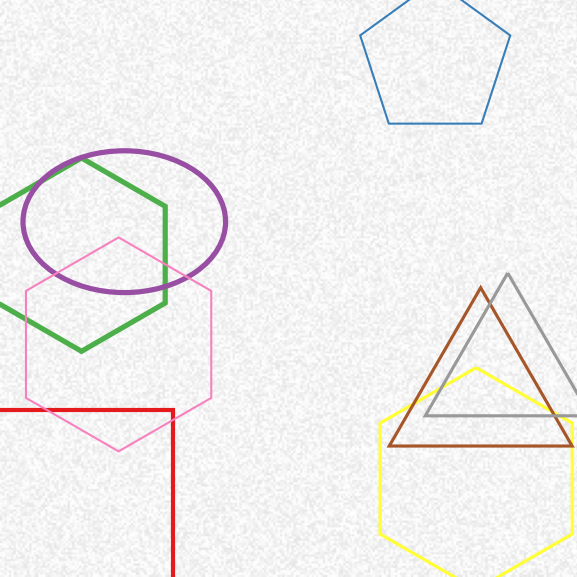[{"shape": "square", "thickness": 2, "radius": 0.79, "center": [0.142, 0.132]}, {"shape": "pentagon", "thickness": 1, "radius": 0.68, "center": [0.754, 0.896]}, {"shape": "hexagon", "thickness": 2.5, "radius": 0.84, "center": [0.141, 0.558]}, {"shape": "oval", "thickness": 2.5, "radius": 0.88, "center": [0.215, 0.615]}, {"shape": "hexagon", "thickness": 1.5, "radius": 0.96, "center": [0.825, 0.17]}, {"shape": "triangle", "thickness": 1.5, "radius": 0.91, "center": [0.832, 0.318]}, {"shape": "hexagon", "thickness": 1, "radius": 0.93, "center": [0.205, 0.403]}, {"shape": "triangle", "thickness": 1.5, "radius": 0.82, "center": [0.879, 0.362]}]